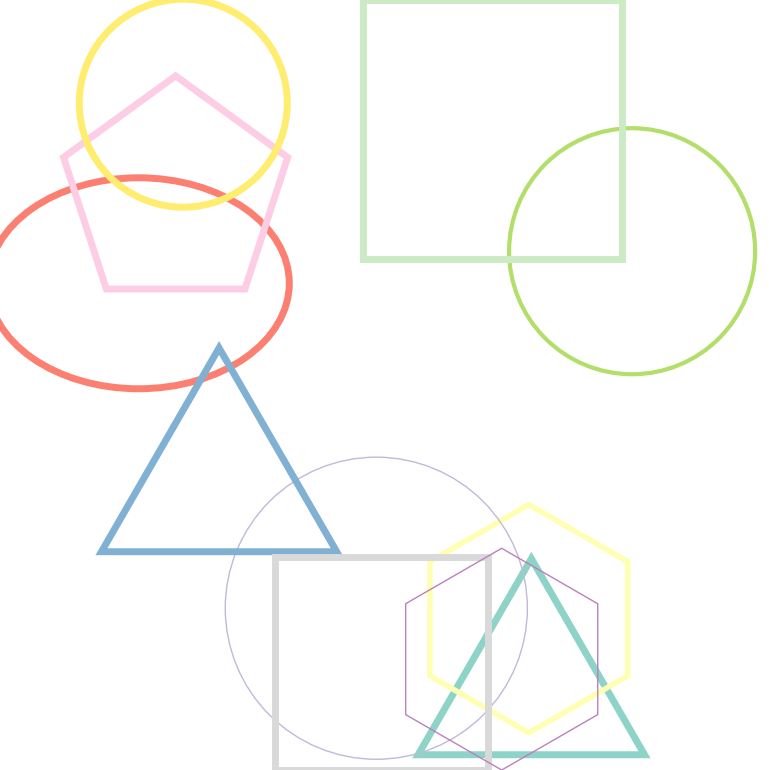[{"shape": "triangle", "thickness": 2.5, "radius": 0.85, "center": [0.69, 0.105]}, {"shape": "hexagon", "thickness": 2, "radius": 0.74, "center": [0.687, 0.196]}, {"shape": "circle", "thickness": 0.5, "radius": 0.98, "center": [0.489, 0.21]}, {"shape": "oval", "thickness": 2.5, "radius": 0.98, "center": [0.18, 0.632]}, {"shape": "triangle", "thickness": 2.5, "radius": 0.88, "center": [0.285, 0.372]}, {"shape": "circle", "thickness": 1.5, "radius": 0.8, "center": [0.821, 0.674]}, {"shape": "pentagon", "thickness": 2.5, "radius": 0.77, "center": [0.228, 0.748]}, {"shape": "square", "thickness": 2.5, "radius": 0.69, "center": [0.495, 0.138]}, {"shape": "hexagon", "thickness": 0.5, "radius": 0.72, "center": [0.652, 0.144]}, {"shape": "square", "thickness": 2.5, "radius": 0.84, "center": [0.64, 0.832]}, {"shape": "circle", "thickness": 2.5, "radius": 0.68, "center": [0.238, 0.866]}]